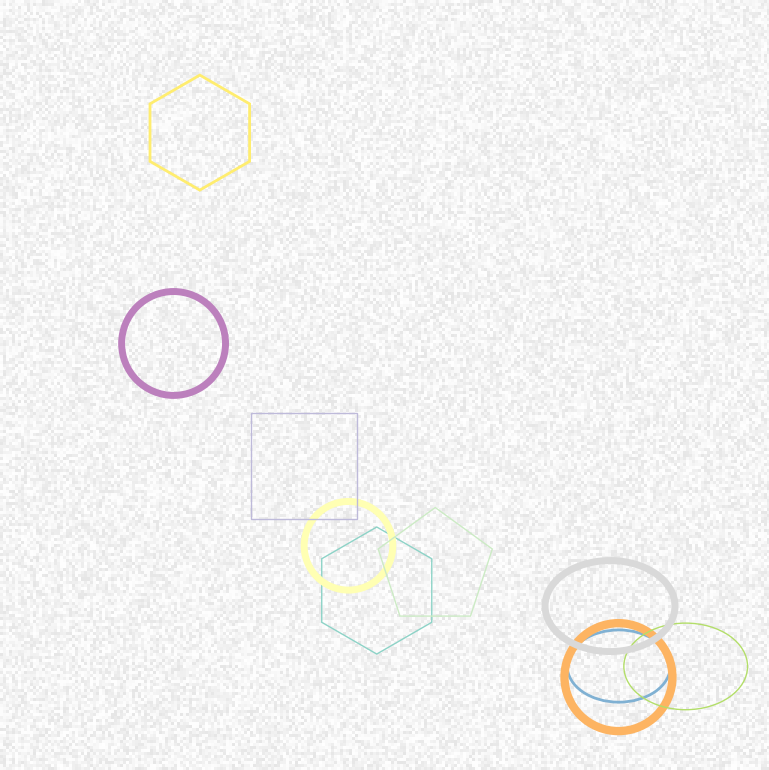[{"shape": "hexagon", "thickness": 0.5, "radius": 0.41, "center": [0.489, 0.233]}, {"shape": "circle", "thickness": 2.5, "radius": 0.29, "center": [0.453, 0.291]}, {"shape": "square", "thickness": 0.5, "radius": 0.35, "center": [0.395, 0.395]}, {"shape": "oval", "thickness": 1, "radius": 0.33, "center": [0.804, 0.135]}, {"shape": "circle", "thickness": 3, "radius": 0.35, "center": [0.803, 0.121]}, {"shape": "oval", "thickness": 0.5, "radius": 0.4, "center": [0.891, 0.135]}, {"shape": "oval", "thickness": 2.5, "radius": 0.42, "center": [0.792, 0.213]}, {"shape": "circle", "thickness": 2.5, "radius": 0.34, "center": [0.225, 0.554]}, {"shape": "pentagon", "thickness": 0.5, "radius": 0.39, "center": [0.565, 0.263]}, {"shape": "hexagon", "thickness": 1, "radius": 0.37, "center": [0.259, 0.828]}]